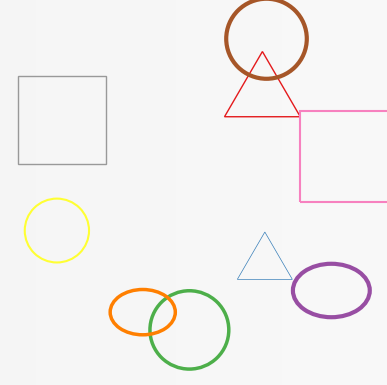[{"shape": "triangle", "thickness": 1, "radius": 0.56, "center": [0.677, 0.753]}, {"shape": "triangle", "thickness": 0.5, "radius": 0.41, "center": [0.683, 0.315]}, {"shape": "circle", "thickness": 2.5, "radius": 0.51, "center": [0.489, 0.143]}, {"shape": "oval", "thickness": 3, "radius": 0.5, "center": [0.855, 0.245]}, {"shape": "oval", "thickness": 2.5, "radius": 0.42, "center": [0.368, 0.189]}, {"shape": "circle", "thickness": 1.5, "radius": 0.41, "center": [0.147, 0.401]}, {"shape": "circle", "thickness": 3, "radius": 0.52, "center": [0.688, 0.899]}, {"shape": "square", "thickness": 1.5, "radius": 0.59, "center": [0.891, 0.593]}, {"shape": "square", "thickness": 1, "radius": 0.57, "center": [0.159, 0.688]}]